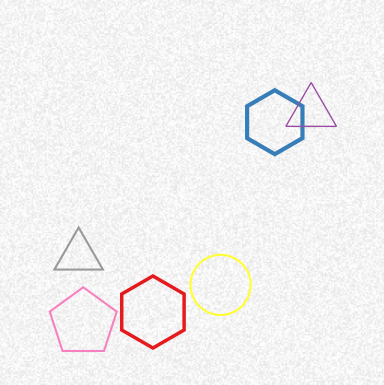[{"shape": "hexagon", "thickness": 2.5, "radius": 0.47, "center": [0.397, 0.19]}, {"shape": "hexagon", "thickness": 3, "radius": 0.42, "center": [0.714, 0.683]}, {"shape": "triangle", "thickness": 1, "radius": 0.38, "center": [0.808, 0.71]}, {"shape": "circle", "thickness": 1.5, "radius": 0.39, "center": [0.573, 0.26]}, {"shape": "pentagon", "thickness": 1.5, "radius": 0.46, "center": [0.216, 0.162]}, {"shape": "triangle", "thickness": 1.5, "radius": 0.36, "center": [0.204, 0.336]}]